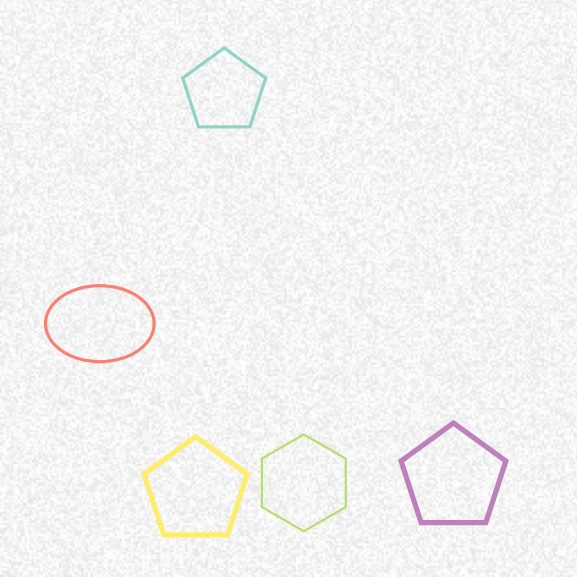[{"shape": "pentagon", "thickness": 1.5, "radius": 0.38, "center": [0.388, 0.841]}, {"shape": "oval", "thickness": 1.5, "radius": 0.47, "center": [0.173, 0.439]}, {"shape": "hexagon", "thickness": 1, "radius": 0.42, "center": [0.526, 0.163]}, {"shape": "pentagon", "thickness": 2.5, "radius": 0.48, "center": [0.785, 0.171]}, {"shape": "pentagon", "thickness": 2.5, "radius": 0.47, "center": [0.339, 0.149]}]